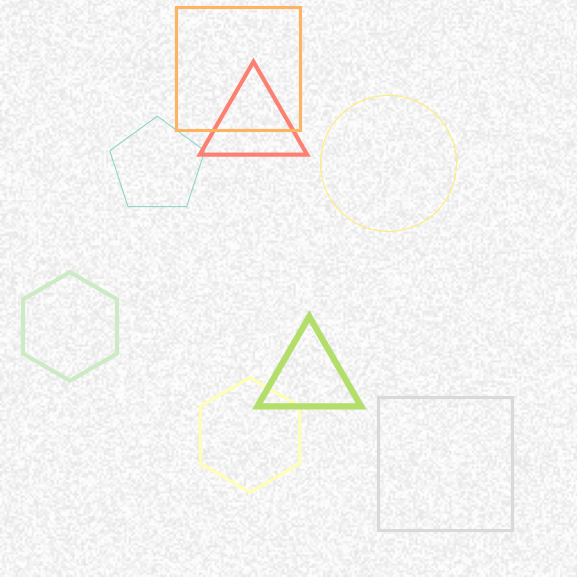[{"shape": "pentagon", "thickness": 0.5, "radius": 0.43, "center": [0.272, 0.711]}, {"shape": "hexagon", "thickness": 1.5, "radius": 0.5, "center": [0.433, 0.246]}, {"shape": "triangle", "thickness": 2, "radius": 0.54, "center": [0.439, 0.785]}, {"shape": "square", "thickness": 1.5, "radius": 0.54, "center": [0.412, 0.88]}, {"shape": "triangle", "thickness": 3, "radius": 0.52, "center": [0.536, 0.347]}, {"shape": "square", "thickness": 1.5, "radius": 0.58, "center": [0.771, 0.197]}, {"shape": "hexagon", "thickness": 2, "radius": 0.47, "center": [0.121, 0.434]}, {"shape": "circle", "thickness": 0.5, "radius": 0.59, "center": [0.673, 0.716]}]